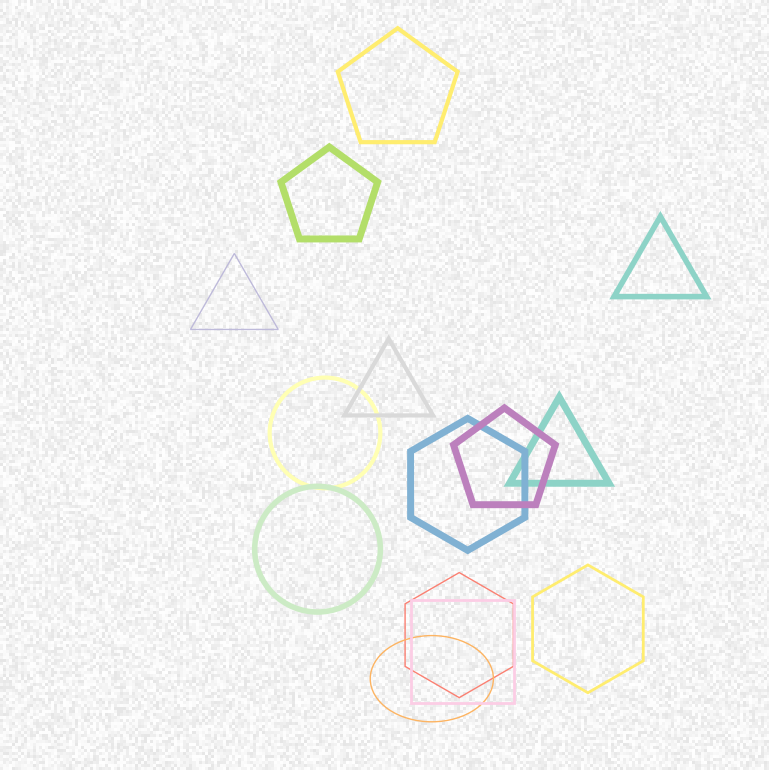[{"shape": "triangle", "thickness": 2, "radius": 0.35, "center": [0.858, 0.65]}, {"shape": "triangle", "thickness": 2.5, "radius": 0.37, "center": [0.726, 0.41]}, {"shape": "circle", "thickness": 1.5, "radius": 0.36, "center": [0.422, 0.438]}, {"shape": "triangle", "thickness": 0.5, "radius": 0.33, "center": [0.304, 0.605]}, {"shape": "hexagon", "thickness": 0.5, "radius": 0.41, "center": [0.596, 0.175]}, {"shape": "hexagon", "thickness": 2.5, "radius": 0.43, "center": [0.607, 0.371]}, {"shape": "oval", "thickness": 0.5, "radius": 0.4, "center": [0.561, 0.119]}, {"shape": "pentagon", "thickness": 2.5, "radius": 0.33, "center": [0.428, 0.743]}, {"shape": "square", "thickness": 1, "radius": 0.33, "center": [0.601, 0.154]}, {"shape": "triangle", "thickness": 1.5, "radius": 0.33, "center": [0.505, 0.494]}, {"shape": "pentagon", "thickness": 2.5, "radius": 0.35, "center": [0.655, 0.401]}, {"shape": "circle", "thickness": 2, "radius": 0.41, "center": [0.412, 0.287]}, {"shape": "hexagon", "thickness": 1, "radius": 0.42, "center": [0.764, 0.183]}, {"shape": "pentagon", "thickness": 1.5, "radius": 0.41, "center": [0.516, 0.882]}]